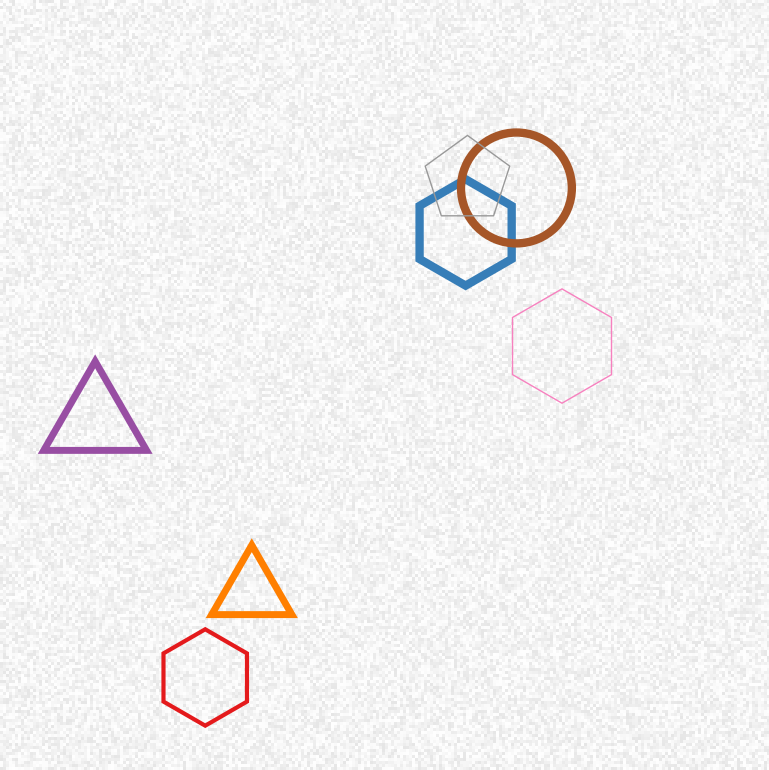[{"shape": "hexagon", "thickness": 1.5, "radius": 0.31, "center": [0.267, 0.12]}, {"shape": "hexagon", "thickness": 3, "radius": 0.35, "center": [0.605, 0.698]}, {"shape": "triangle", "thickness": 2.5, "radius": 0.39, "center": [0.124, 0.454]}, {"shape": "triangle", "thickness": 2.5, "radius": 0.3, "center": [0.327, 0.232]}, {"shape": "circle", "thickness": 3, "radius": 0.36, "center": [0.671, 0.756]}, {"shape": "hexagon", "thickness": 0.5, "radius": 0.37, "center": [0.73, 0.551]}, {"shape": "pentagon", "thickness": 0.5, "radius": 0.29, "center": [0.607, 0.766]}]